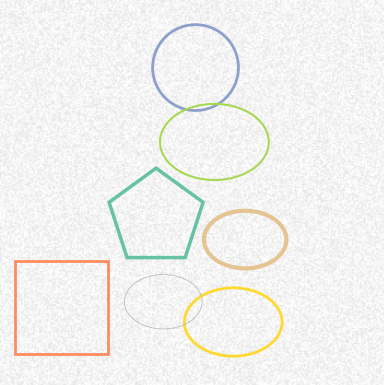[{"shape": "pentagon", "thickness": 2.5, "radius": 0.64, "center": [0.405, 0.435]}, {"shape": "square", "thickness": 2, "radius": 0.61, "center": [0.16, 0.201]}, {"shape": "circle", "thickness": 2, "radius": 0.56, "center": [0.508, 0.824]}, {"shape": "oval", "thickness": 1.5, "radius": 0.71, "center": [0.557, 0.631]}, {"shape": "oval", "thickness": 2, "radius": 0.63, "center": [0.606, 0.164]}, {"shape": "oval", "thickness": 3, "radius": 0.54, "center": [0.637, 0.378]}, {"shape": "oval", "thickness": 0.5, "radius": 0.5, "center": [0.424, 0.216]}]